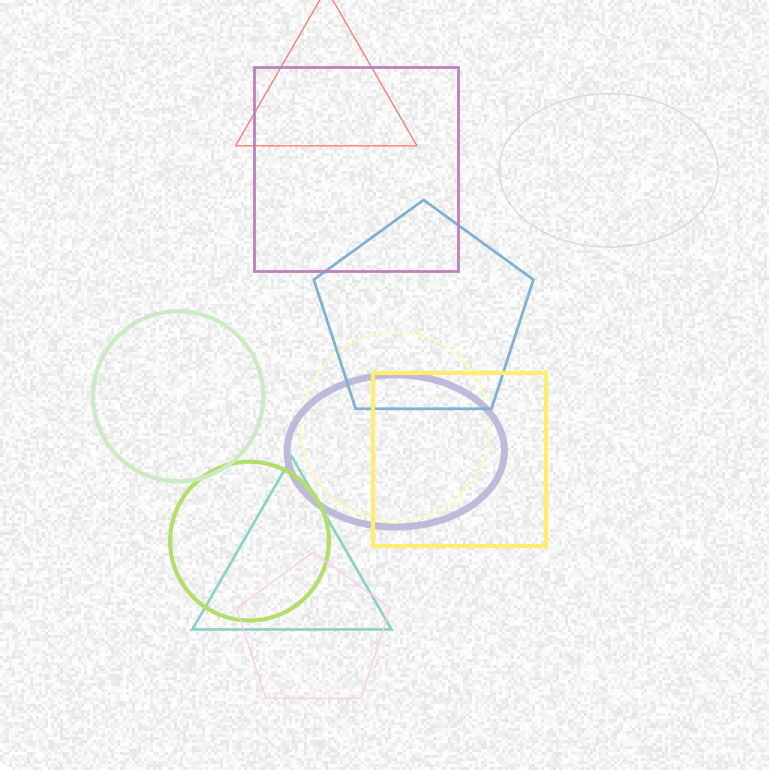[{"shape": "triangle", "thickness": 1, "radius": 0.75, "center": [0.379, 0.257]}, {"shape": "circle", "thickness": 0.5, "radius": 0.61, "center": [0.514, 0.446]}, {"shape": "oval", "thickness": 2.5, "radius": 0.71, "center": [0.514, 0.414]}, {"shape": "triangle", "thickness": 0.5, "radius": 0.68, "center": [0.424, 0.879]}, {"shape": "pentagon", "thickness": 1, "radius": 0.75, "center": [0.55, 0.59]}, {"shape": "circle", "thickness": 1.5, "radius": 0.52, "center": [0.324, 0.297]}, {"shape": "pentagon", "thickness": 0.5, "radius": 0.52, "center": [0.407, 0.178]}, {"shape": "oval", "thickness": 0.5, "radius": 0.71, "center": [0.79, 0.779]}, {"shape": "square", "thickness": 1, "radius": 0.66, "center": [0.462, 0.781]}, {"shape": "circle", "thickness": 1.5, "radius": 0.55, "center": [0.231, 0.485]}, {"shape": "square", "thickness": 1.5, "radius": 0.56, "center": [0.597, 0.403]}]